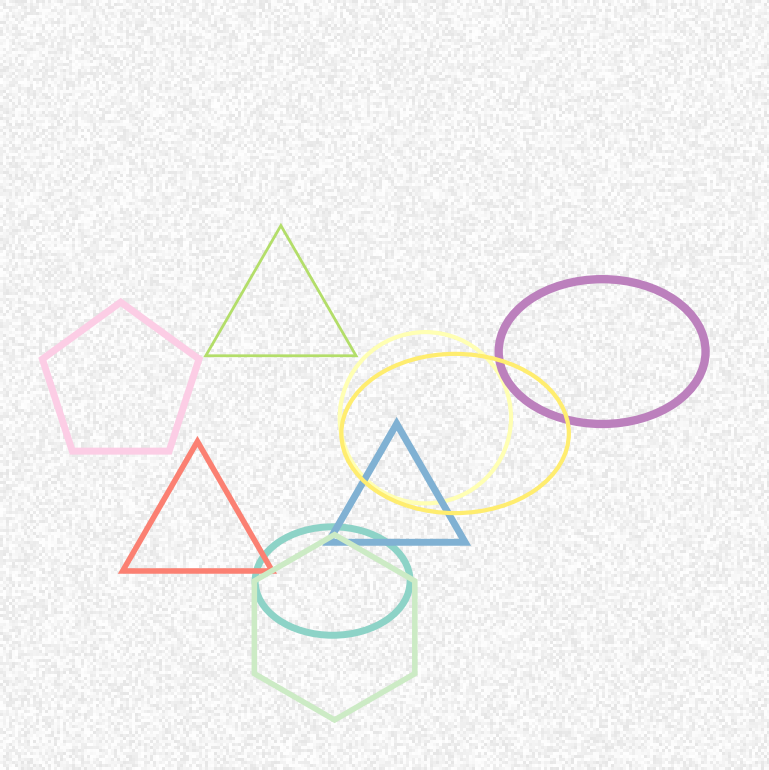[{"shape": "oval", "thickness": 2.5, "radius": 0.5, "center": [0.432, 0.245]}, {"shape": "circle", "thickness": 1.5, "radius": 0.56, "center": [0.552, 0.457]}, {"shape": "triangle", "thickness": 2, "radius": 0.56, "center": [0.256, 0.315]}, {"shape": "triangle", "thickness": 2.5, "radius": 0.51, "center": [0.515, 0.347]}, {"shape": "triangle", "thickness": 1, "radius": 0.56, "center": [0.365, 0.594]}, {"shape": "pentagon", "thickness": 2.5, "radius": 0.53, "center": [0.157, 0.501]}, {"shape": "oval", "thickness": 3, "radius": 0.67, "center": [0.782, 0.543]}, {"shape": "hexagon", "thickness": 2, "radius": 0.6, "center": [0.435, 0.185]}, {"shape": "oval", "thickness": 1.5, "radius": 0.74, "center": [0.591, 0.437]}]